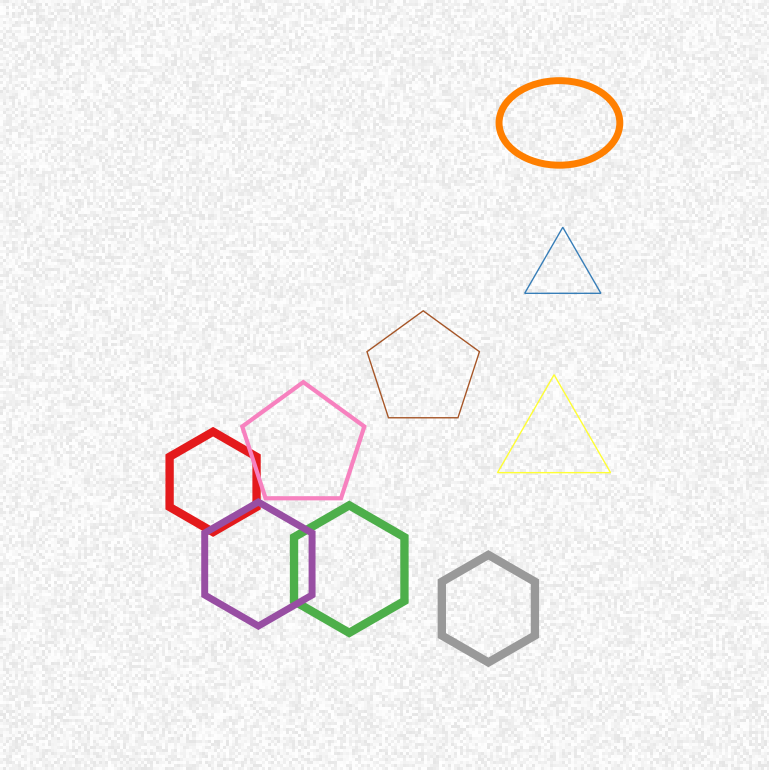[{"shape": "hexagon", "thickness": 3, "radius": 0.33, "center": [0.277, 0.374]}, {"shape": "triangle", "thickness": 0.5, "radius": 0.29, "center": [0.731, 0.648]}, {"shape": "hexagon", "thickness": 3, "radius": 0.41, "center": [0.454, 0.261]}, {"shape": "hexagon", "thickness": 2.5, "radius": 0.4, "center": [0.336, 0.267]}, {"shape": "oval", "thickness": 2.5, "radius": 0.39, "center": [0.727, 0.84]}, {"shape": "triangle", "thickness": 0.5, "radius": 0.42, "center": [0.72, 0.429]}, {"shape": "pentagon", "thickness": 0.5, "radius": 0.38, "center": [0.55, 0.52]}, {"shape": "pentagon", "thickness": 1.5, "radius": 0.42, "center": [0.394, 0.42]}, {"shape": "hexagon", "thickness": 3, "radius": 0.35, "center": [0.634, 0.21]}]